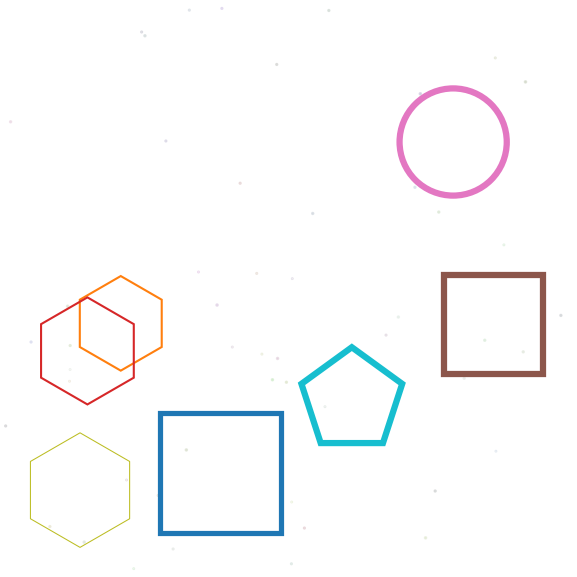[{"shape": "square", "thickness": 2.5, "radius": 0.52, "center": [0.382, 0.18]}, {"shape": "hexagon", "thickness": 1, "radius": 0.41, "center": [0.209, 0.439]}, {"shape": "hexagon", "thickness": 1, "radius": 0.46, "center": [0.151, 0.391]}, {"shape": "square", "thickness": 3, "radius": 0.43, "center": [0.855, 0.437]}, {"shape": "circle", "thickness": 3, "radius": 0.46, "center": [0.785, 0.753]}, {"shape": "hexagon", "thickness": 0.5, "radius": 0.5, "center": [0.139, 0.15]}, {"shape": "pentagon", "thickness": 3, "radius": 0.46, "center": [0.609, 0.306]}]